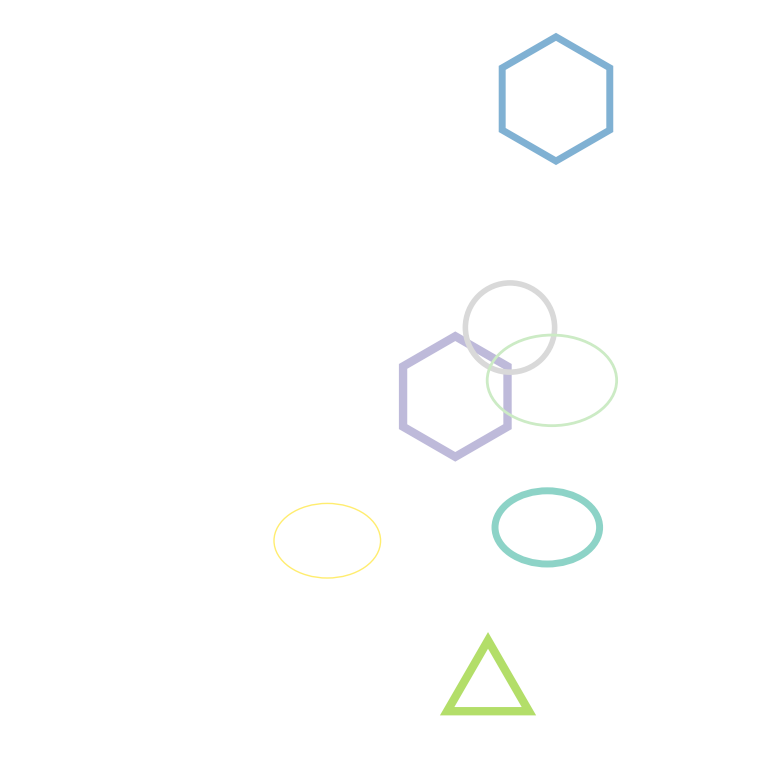[{"shape": "oval", "thickness": 2.5, "radius": 0.34, "center": [0.711, 0.315]}, {"shape": "hexagon", "thickness": 3, "radius": 0.39, "center": [0.591, 0.485]}, {"shape": "hexagon", "thickness": 2.5, "radius": 0.4, "center": [0.722, 0.872]}, {"shape": "triangle", "thickness": 3, "radius": 0.31, "center": [0.634, 0.107]}, {"shape": "circle", "thickness": 2, "radius": 0.29, "center": [0.662, 0.575]}, {"shape": "oval", "thickness": 1, "radius": 0.42, "center": [0.717, 0.506]}, {"shape": "oval", "thickness": 0.5, "radius": 0.35, "center": [0.425, 0.298]}]